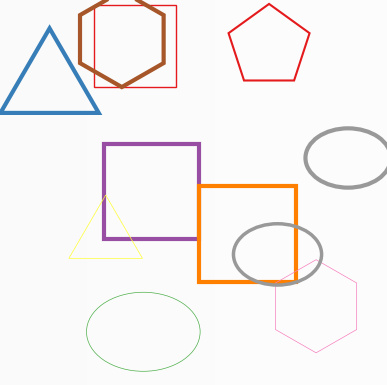[{"shape": "square", "thickness": 1, "radius": 0.53, "center": [0.348, 0.881]}, {"shape": "pentagon", "thickness": 1.5, "radius": 0.55, "center": [0.694, 0.88]}, {"shape": "triangle", "thickness": 3, "radius": 0.73, "center": [0.128, 0.78]}, {"shape": "oval", "thickness": 0.5, "radius": 0.73, "center": [0.37, 0.138]}, {"shape": "square", "thickness": 3, "radius": 0.62, "center": [0.391, 0.502]}, {"shape": "square", "thickness": 3, "radius": 0.62, "center": [0.638, 0.391]}, {"shape": "triangle", "thickness": 0.5, "radius": 0.55, "center": [0.273, 0.384]}, {"shape": "hexagon", "thickness": 3, "radius": 0.62, "center": [0.314, 0.898]}, {"shape": "hexagon", "thickness": 0.5, "radius": 0.6, "center": [0.816, 0.204]}, {"shape": "oval", "thickness": 3, "radius": 0.55, "center": [0.898, 0.59]}, {"shape": "oval", "thickness": 2.5, "radius": 0.57, "center": [0.716, 0.339]}]